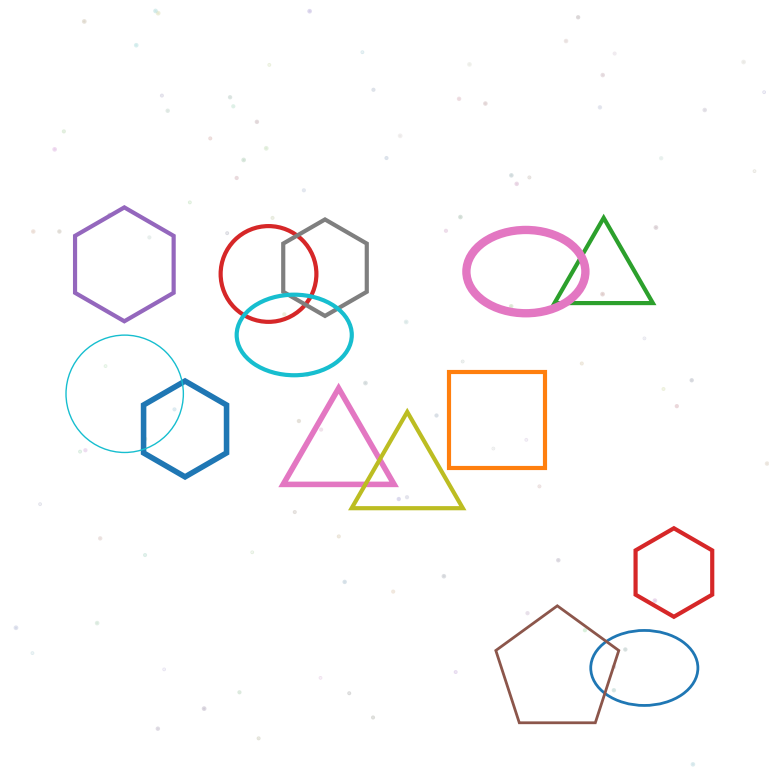[{"shape": "hexagon", "thickness": 2, "radius": 0.31, "center": [0.24, 0.443]}, {"shape": "oval", "thickness": 1, "radius": 0.35, "center": [0.837, 0.133]}, {"shape": "square", "thickness": 1.5, "radius": 0.31, "center": [0.646, 0.455]}, {"shape": "triangle", "thickness": 1.5, "radius": 0.37, "center": [0.784, 0.643]}, {"shape": "circle", "thickness": 1.5, "radius": 0.31, "center": [0.349, 0.644]}, {"shape": "hexagon", "thickness": 1.5, "radius": 0.29, "center": [0.875, 0.256]}, {"shape": "hexagon", "thickness": 1.5, "radius": 0.37, "center": [0.161, 0.657]}, {"shape": "pentagon", "thickness": 1, "radius": 0.42, "center": [0.724, 0.129]}, {"shape": "triangle", "thickness": 2, "radius": 0.42, "center": [0.44, 0.413]}, {"shape": "oval", "thickness": 3, "radius": 0.39, "center": [0.683, 0.647]}, {"shape": "hexagon", "thickness": 1.5, "radius": 0.31, "center": [0.422, 0.652]}, {"shape": "triangle", "thickness": 1.5, "radius": 0.42, "center": [0.529, 0.382]}, {"shape": "oval", "thickness": 1.5, "radius": 0.37, "center": [0.382, 0.565]}, {"shape": "circle", "thickness": 0.5, "radius": 0.38, "center": [0.162, 0.489]}]